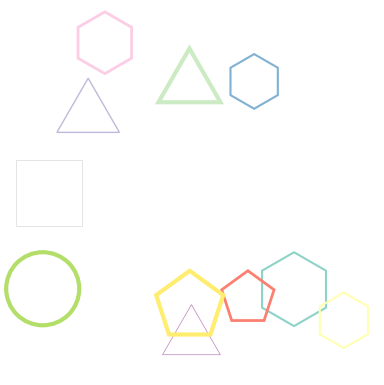[{"shape": "hexagon", "thickness": 1.5, "radius": 0.48, "center": [0.764, 0.249]}, {"shape": "hexagon", "thickness": 1.5, "radius": 0.36, "center": [0.893, 0.168]}, {"shape": "triangle", "thickness": 1, "radius": 0.47, "center": [0.229, 0.703]}, {"shape": "pentagon", "thickness": 2, "radius": 0.36, "center": [0.644, 0.225]}, {"shape": "hexagon", "thickness": 1.5, "radius": 0.36, "center": [0.66, 0.788]}, {"shape": "circle", "thickness": 3, "radius": 0.47, "center": [0.111, 0.25]}, {"shape": "hexagon", "thickness": 2, "radius": 0.4, "center": [0.272, 0.889]}, {"shape": "square", "thickness": 0.5, "radius": 0.43, "center": [0.127, 0.499]}, {"shape": "triangle", "thickness": 0.5, "radius": 0.43, "center": [0.497, 0.122]}, {"shape": "triangle", "thickness": 3, "radius": 0.47, "center": [0.492, 0.781]}, {"shape": "pentagon", "thickness": 3, "radius": 0.46, "center": [0.493, 0.205]}]